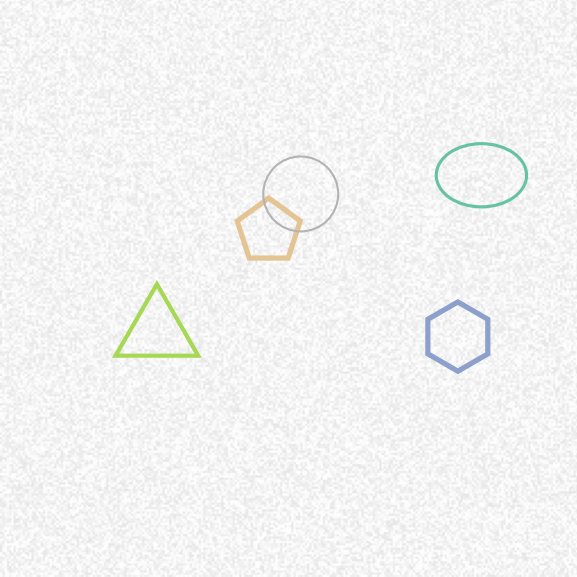[{"shape": "oval", "thickness": 1.5, "radius": 0.39, "center": [0.834, 0.696]}, {"shape": "hexagon", "thickness": 2.5, "radius": 0.3, "center": [0.793, 0.416]}, {"shape": "triangle", "thickness": 2, "radius": 0.41, "center": [0.272, 0.425]}, {"shape": "pentagon", "thickness": 2.5, "radius": 0.29, "center": [0.465, 0.599]}, {"shape": "circle", "thickness": 1, "radius": 0.32, "center": [0.521, 0.663]}]